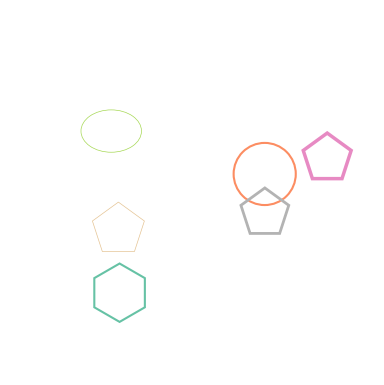[{"shape": "hexagon", "thickness": 1.5, "radius": 0.38, "center": [0.311, 0.24]}, {"shape": "circle", "thickness": 1.5, "radius": 0.4, "center": [0.688, 0.548]}, {"shape": "pentagon", "thickness": 2.5, "radius": 0.33, "center": [0.85, 0.589]}, {"shape": "oval", "thickness": 0.5, "radius": 0.39, "center": [0.289, 0.66]}, {"shape": "pentagon", "thickness": 0.5, "radius": 0.35, "center": [0.308, 0.404]}, {"shape": "pentagon", "thickness": 2, "radius": 0.33, "center": [0.688, 0.447]}]